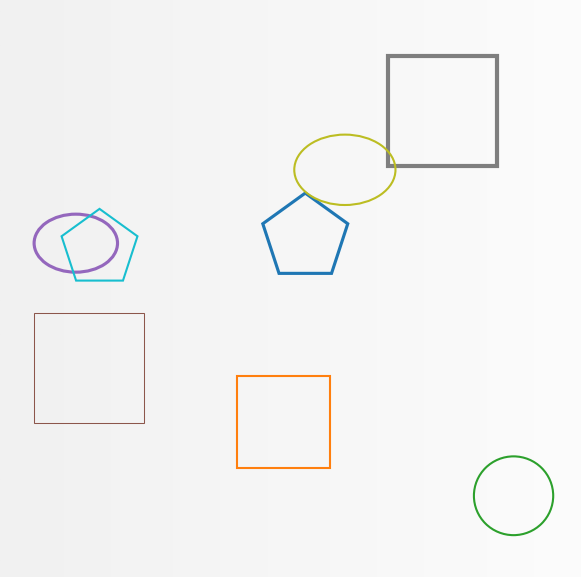[{"shape": "pentagon", "thickness": 1.5, "radius": 0.38, "center": [0.525, 0.588]}, {"shape": "square", "thickness": 1, "radius": 0.4, "center": [0.488, 0.269]}, {"shape": "circle", "thickness": 1, "radius": 0.34, "center": [0.884, 0.141]}, {"shape": "oval", "thickness": 1.5, "radius": 0.36, "center": [0.13, 0.578]}, {"shape": "square", "thickness": 0.5, "radius": 0.47, "center": [0.153, 0.362]}, {"shape": "square", "thickness": 2, "radius": 0.47, "center": [0.761, 0.807]}, {"shape": "oval", "thickness": 1, "radius": 0.44, "center": [0.593, 0.705]}, {"shape": "pentagon", "thickness": 1, "radius": 0.34, "center": [0.171, 0.569]}]